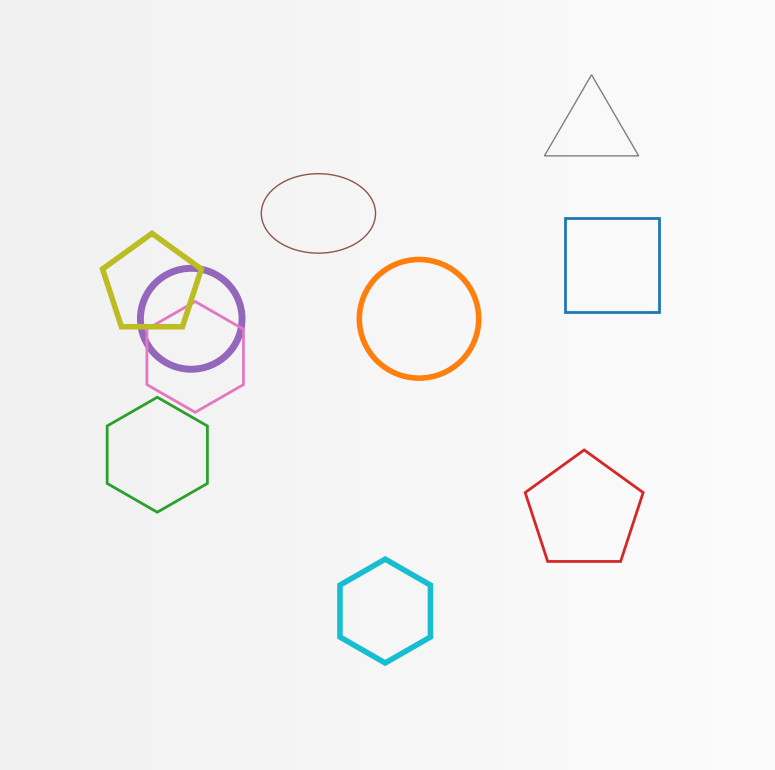[{"shape": "square", "thickness": 1, "radius": 0.3, "center": [0.79, 0.656]}, {"shape": "circle", "thickness": 2, "radius": 0.39, "center": [0.541, 0.586]}, {"shape": "hexagon", "thickness": 1, "radius": 0.37, "center": [0.203, 0.409]}, {"shape": "pentagon", "thickness": 1, "radius": 0.4, "center": [0.754, 0.336]}, {"shape": "circle", "thickness": 2.5, "radius": 0.33, "center": [0.247, 0.586]}, {"shape": "oval", "thickness": 0.5, "radius": 0.37, "center": [0.411, 0.723]}, {"shape": "hexagon", "thickness": 1, "radius": 0.36, "center": [0.252, 0.536]}, {"shape": "triangle", "thickness": 0.5, "radius": 0.35, "center": [0.763, 0.833]}, {"shape": "pentagon", "thickness": 2, "radius": 0.34, "center": [0.196, 0.63]}, {"shape": "hexagon", "thickness": 2, "radius": 0.34, "center": [0.497, 0.206]}]